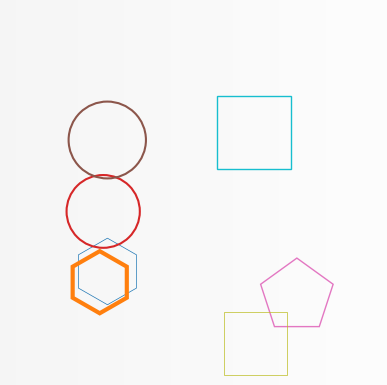[{"shape": "hexagon", "thickness": 0.5, "radius": 0.43, "center": [0.277, 0.295]}, {"shape": "hexagon", "thickness": 3, "radius": 0.4, "center": [0.257, 0.267]}, {"shape": "circle", "thickness": 1.5, "radius": 0.47, "center": [0.266, 0.451]}, {"shape": "circle", "thickness": 1.5, "radius": 0.5, "center": [0.277, 0.636]}, {"shape": "pentagon", "thickness": 1, "radius": 0.49, "center": [0.766, 0.231]}, {"shape": "square", "thickness": 0.5, "radius": 0.41, "center": [0.659, 0.108]}, {"shape": "square", "thickness": 1, "radius": 0.47, "center": [0.656, 0.655]}]